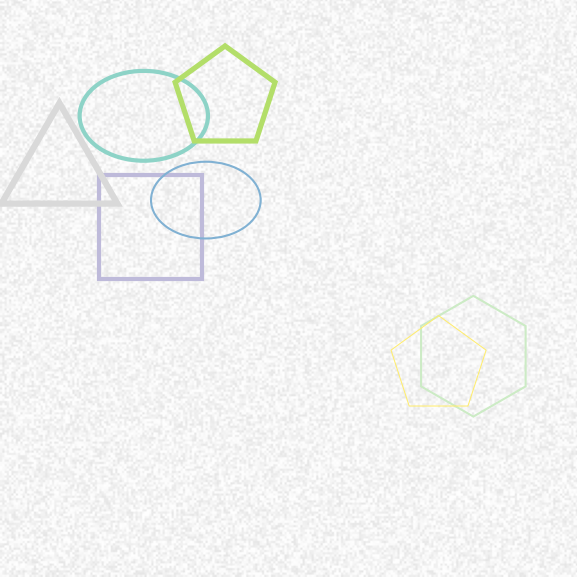[{"shape": "oval", "thickness": 2, "radius": 0.56, "center": [0.249, 0.799]}, {"shape": "square", "thickness": 2, "radius": 0.45, "center": [0.261, 0.606]}, {"shape": "oval", "thickness": 1, "radius": 0.47, "center": [0.356, 0.653]}, {"shape": "pentagon", "thickness": 2.5, "radius": 0.45, "center": [0.39, 0.829]}, {"shape": "triangle", "thickness": 3, "radius": 0.58, "center": [0.103, 0.705]}, {"shape": "hexagon", "thickness": 1, "radius": 0.52, "center": [0.82, 0.382]}, {"shape": "pentagon", "thickness": 0.5, "radius": 0.43, "center": [0.759, 0.366]}]